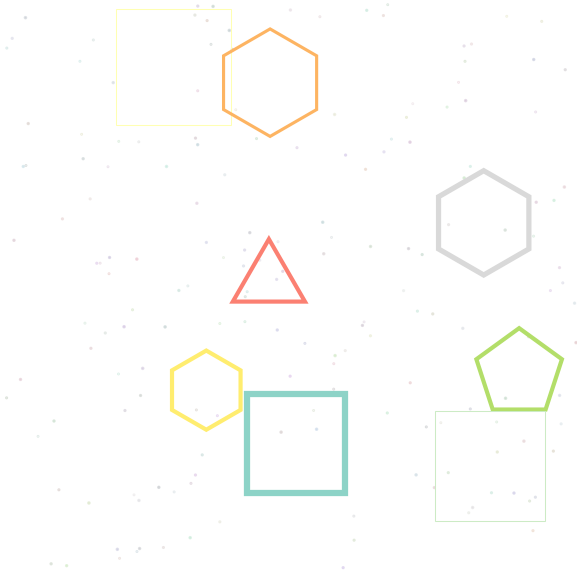[{"shape": "square", "thickness": 3, "radius": 0.43, "center": [0.513, 0.231]}, {"shape": "square", "thickness": 0.5, "radius": 0.5, "center": [0.3, 0.883]}, {"shape": "triangle", "thickness": 2, "radius": 0.36, "center": [0.466, 0.513]}, {"shape": "hexagon", "thickness": 1.5, "radius": 0.47, "center": [0.468, 0.856]}, {"shape": "pentagon", "thickness": 2, "radius": 0.39, "center": [0.899, 0.353]}, {"shape": "hexagon", "thickness": 2.5, "radius": 0.45, "center": [0.838, 0.613]}, {"shape": "square", "thickness": 0.5, "radius": 0.48, "center": [0.848, 0.192]}, {"shape": "hexagon", "thickness": 2, "radius": 0.34, "center": [0.357, 0.324]}]